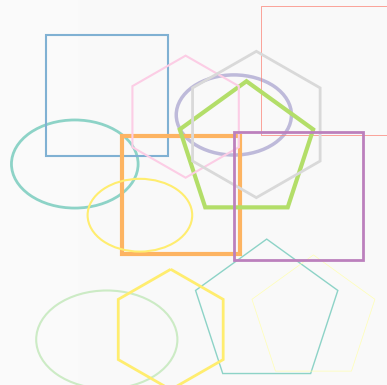[{"shape": "pentagon", "thickness": 1, "radius": 0.97, "center": [0.688, 0.186]}, {"shape": "oval", "thickness": 2, "radius": 0.82, "center": [0.193, 0.574]}, {"shape": "pentagon", "thickness": 0.5, "radius": 0.83, "center": [0.809, 0.171]}, {"shape": "oval", "thickness": 2.5, "radius": 0.74, "center": [0.603, 0.701]}, {"shape": "square", "thickness": 0.5, "radius": 0.84, "center": [0.842, 0.817]}, {"shape": "square", "thickness": 1.5, "radius": 0.78, "center": [0.276, 0.753]}, {"shape": "square", "thickness": 3, "radius": 0.76, "center": [0.467, 0.494]}, {"shape": "pentagon", "thickness": 3, "radius": 0.91, "center": [0.636, 0.608]}, {"shape": "hexagon", "thickness": 1.5, "radius": 0.79, "center": [0.479, 0.697]}, {"shape": "hexagon", "thickness": 2, "radius": 0.95, "center": [0.662, 0.677]}, {"shape": "square", "thickness": 2, "radius": 0.83, "center": [0.771, 0.491]}, {"shape": "oval", "thickness": 1.5, "radius": 0.91, "center": [0.276, 0.118]}, {"shape": "hexagon", "thickness": 2, "radius": 0.78, "center": [0.441, 0.144]}, {"shape": "oval", "thickness": 1.5, "radius": 0.67, "center": [0.361, 0.441]}]